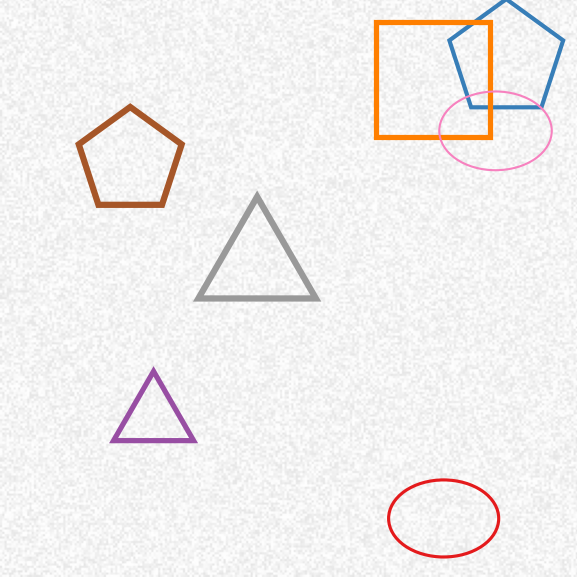[{"shape": "oval", "thickness": 1.5, "radius": 0.48, "center": [0.768, 0.101]}, {"shape": "pentagon", "thickness": 2, "radius": 0.52, "center": [0.877, 0.897]}, {"shape": "triangle", "thickness": 2.5, "radius": 0.4, "center": [0.266, 0.276]}, {"shape": "square", "thickness": 2.5, "radius": 0.49, "center": [0.75, 0.862]}, {"shape": "pentagon", "thickness": 3, "radius": 0.47, "center": [0.225, 0.72]}, {"shape": "oval", "thickness": 1, "radius": 0.49, "center": [0.858, 0.773]}, {"shape": "triangle", "thickness": 3, "radius": 0.59, "center": [0.445, 0.541]}]